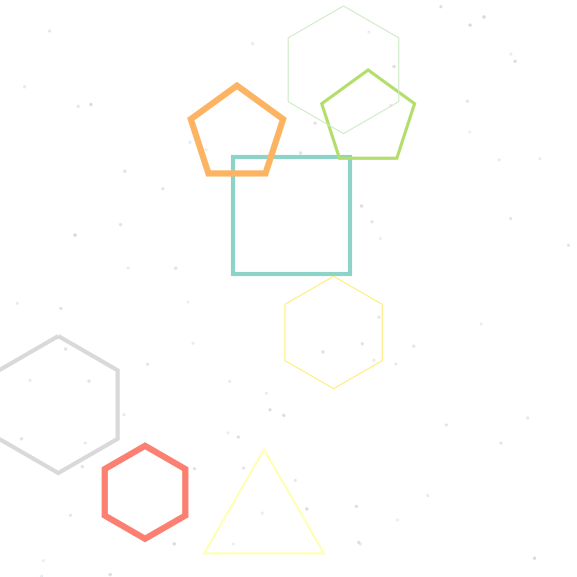[{"shape": "square", "thickness": 2, "radius": 0.51, "center": [0.505, 0.626]}, {"shape": "triangle", "thickness": 1, "radius": 0.6, "center": [0.457, 0.101]}, {"shape": "hexagon", "thickness": 3, "radius": 0.4, "center": [0.251, 0.147]}, {"shape": "pentagon", "thickness": 3, "radius": 0.42, "center": [0.41, 0.767]}, {"shape": "pentagon", "thickness": 1.5, "radius": 0.42, "center": [0.637, 0.793]}, {"shape": "hexagon", "thickness": 2, "radius": 0.59, "center": [0.101, 0.299]}, {"shape": "hexagon", "thickness": 0.5, "radius": 0.55, "center": [0.595, 0.878]}, {"shape": "hexagon", "thickness": 0.5, "radius": 0.49, "center": [0.578, 0.423]}]